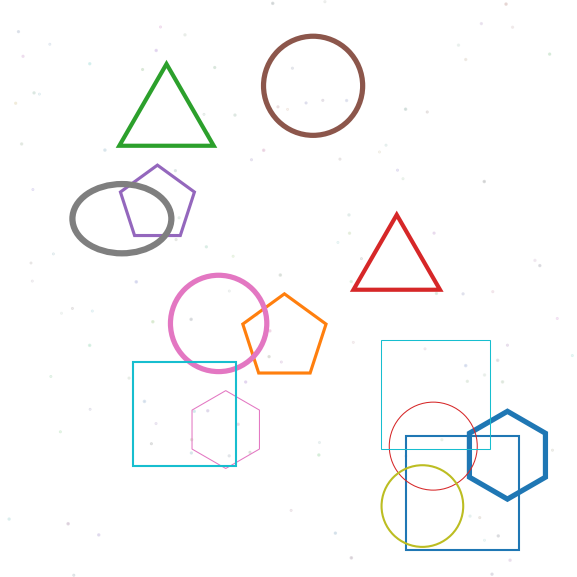[{"shape": "square", "thickness": 1, "radius": 0.49, "center": [0.801, 0.145]}, {"shape": "hexagon", "thickness": 2.5, "radius": 0.38, "center": [0.879, 0.211]}, {"shape": "pentagon", "thickness": 1.5, "radius": 0.38, "center": [0.492, 0.415]}, {"shape": "triangle", "thickness": 2, "radius": 0.47, "center": [0.288, 0.794]}, {"shape": "triangle", "thickness": 2, "radius": 0.43, "center": [0.687, 0.541]}, {"shape": "circle", "thickness": 0.5, "radius": 0.38, "center": [0.75, 0.227]}, {"shape": "pentagon", "thickness": 1.5, "radius": 0.34, "center": [0.273, 0.646]}, {"shape": "circle", "thickness": 2.5, "radius": 0.43, "center": [0.542, 0.851]}, {"shape": "hexagon", "thickness": 0.5, "radius": 0.34, "center": [0.391, 0.255]}, {"shape": "circle", "thickness": 2.5, "radius": 0.42, "center": [0.379, 0.439]}, {"shape": "oval", "thickness": 3, "radius": 0.43, "center": [0.211, 0.62]}, {"shape": "circle", "thickness": 1, "radius": 0.35, "center": [0.731, 0.123]}, {"shape": "square", "thickness": 0.5, "radius": 0.47, "center": [0.754, 0.316]}, {"shape": "square", "thickness": 1, "radius": 0.45, "center": [0.32, 0.283]}]